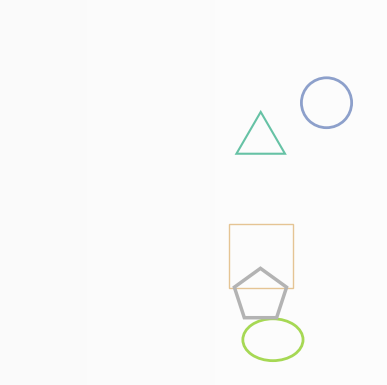[{"shape": "triangle", "thickness": 1.5, "radius": 0.36, "center": [0.673, 0.637]}, {"shape": "circle", "thickness": 2, "radius": 0.32, "center": [0.843, 0.733]}, {"shape": "oval", "thickness": 2, "radius": 0.39, "center": [0.704, 0.118]}, {"shape": "square", "thickness": 1, "radius": 0.42, "center": [0.674, 0.336]}, {"shape": "pentagon", "thickness": 2.5, "radius": 0.35, "center": [0.672, 0.232]}]